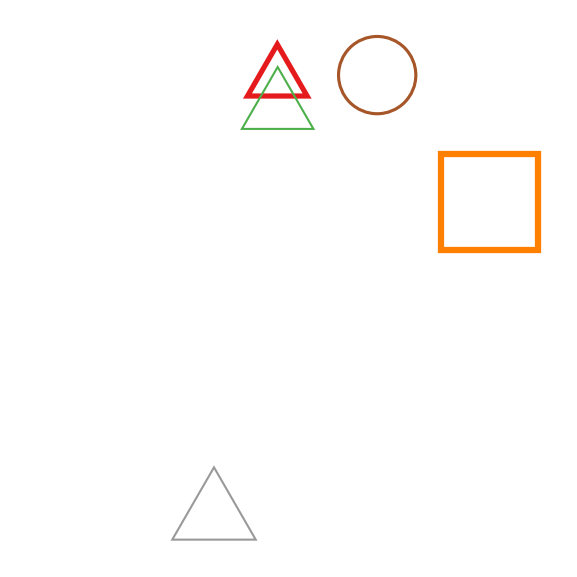[{"shape": "triangle", "thickness": 2.5, "radius": 0.3, "center": [0.48, 0.863]}, {"shape": "triangle", "thickness": 1, "radius": 0.36, "center": [0.481, 0.812]}, {"shape": "square", "thickness": 3, "radius": 0.42, "center": [0.848, 0.649]}, {"shape": "circle", "thickness": 1.5, "radius": 0.33, "center": [0.653, 0.869]}, {"shape": "triangle", "thickness": 1, "radius": 0.42, "center": [0.371, 0.106]}]